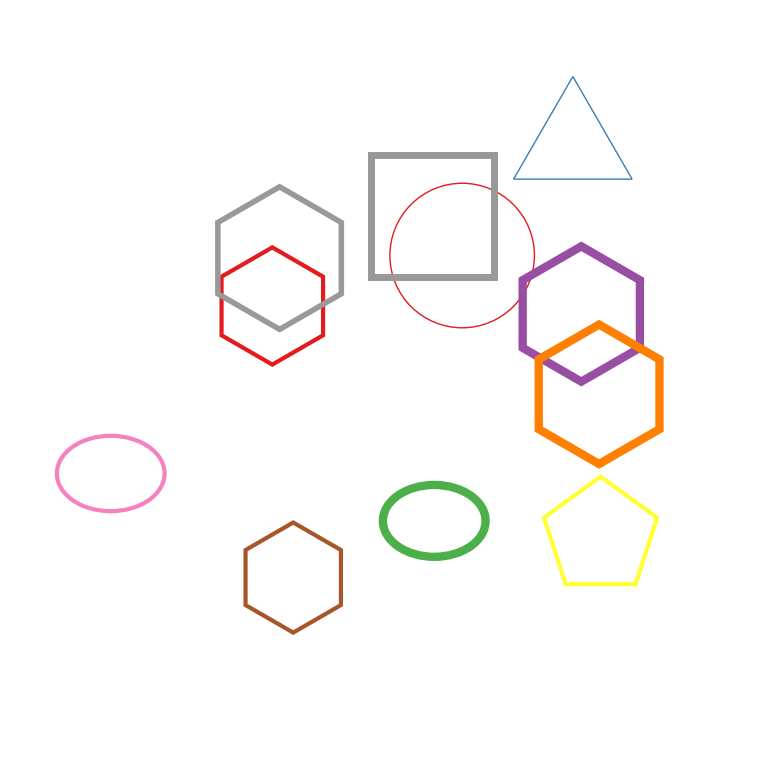[{"shape": "hexagon", "thickness": 1.5, "radius": 0.38, "center": [0.354, 0.603]}, {"shape": "circle", "thickness": 0.5, "radius": 0.47, "center": [0.6, 0.668]}, {"shape": "triangle", "thickness": 0.5, "radius": 0.44, "center": [0.744, 0.812]}, {"shape": "oval", "thickness": 3, "radius": 0.33, "center": [0.564, 0.324]}, {"shape": "hexagon", "thickness": 3, "radius": 0.44, "center": [0.755, 0.592]}, {"shape": "hexagon", "thickness": 3, "radius": 0.45, "center": [0.778, 0.488]}, {"shape": "pentagon", "thickness": 1.5, "radius": 0.39, "center": [0.78, 0.304]}, {"shape": "hexagon", "thickness": 1.5, "radius": 0.36, "center": [0.381, 0.25]}, {"shape": "oval", "thickness": 1.5, "radius": 0.35, "center": [0.144, 0.385]}, {"shape": "square", "thickness": 2.5, "radius": 0.4, "center": [0.561, 0.719]}, {"shape": "hexagon", "thickness": 2, "radius": 0.46, "center": [0.363, 0.665]}]